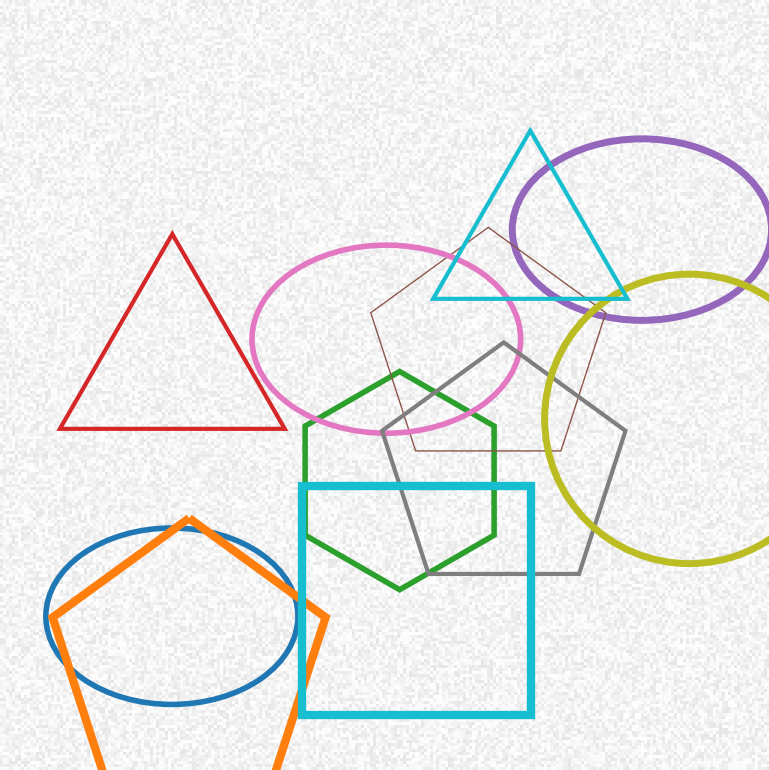[{"shape": "oval", "thickness": 2, "radius": 0.82, "center": [0.223, 0.2]}, {"shape": "pentagon", "thickness": 3, "radius": 0.93, "center": [0.246, 0.141]}, {"shape": "hexagon", "thickness": 2, "radius": 0.71, "center": [0.519, 0.376]}, {"shape": "triangle", "thickness": 1.5, "radius": 0.84, "center": [0.224, 0.527]}, {"shape": "oval", "thickness": 2.5, "radius": 0.84, "center": [0.834, 0.702]}, {"shape": "pentagon", "thickness": 0.5, "radius": 0.8, "center": [0.634, 0.544]}, {"shape": "oval", "thickness": 2, "radius": 0.87, "center": [0.502, 0.56]}, {"shape": "pentagon", "thickness": 1.5, "radius": 0.83, "center": [0.654, 0.389]}, {"shape": "circle", "thickness": 2.5, "radius": 0.94, "center": [0.895, 0.456]}, {"shape": "square", "thickness": 3, "radius": 0.74, "center": [0.541, 0.22]}, {"shape": "triangle", "thickness": 1.5, "radius": 0.73, "center": [0.689, 0.685]}]